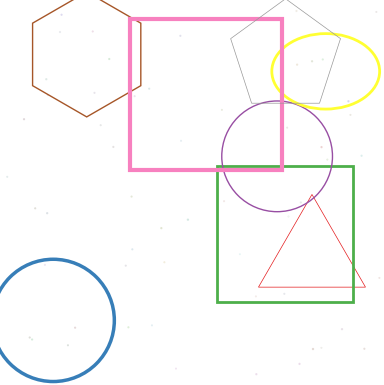[{"shape": "triangle", "thickness": 0.5, "radius": 0.8, "center": [0.81, 0.334]}, {"shape": "circle", "thickness": 2.5, "radius": 0.79, "center": [0.138, 0.168]}, {"shape": "square", "thickness": 2, "radius": 0.88, "center": [0.741, 0.393]}, {"shape": "circle", "thickness": 1, "radius": 0.72, "center": [0.72, 0.594]}, {"shape": "oval", "thickness": 2, "radius": 0.7, "center": [0.846, 0.815]}, {"shape": "hexagon", "thickness": 1, "radius": 0.81, "center": [0.225, 0.859]}, {"shape": "square", "thickness": 3, "radius": 0.98, "center": [0.535, 0.754]}, {"shape": "pentagon", "thickness": 0.5, "radius": 0.75, "center": [0.742, 0.853]}]